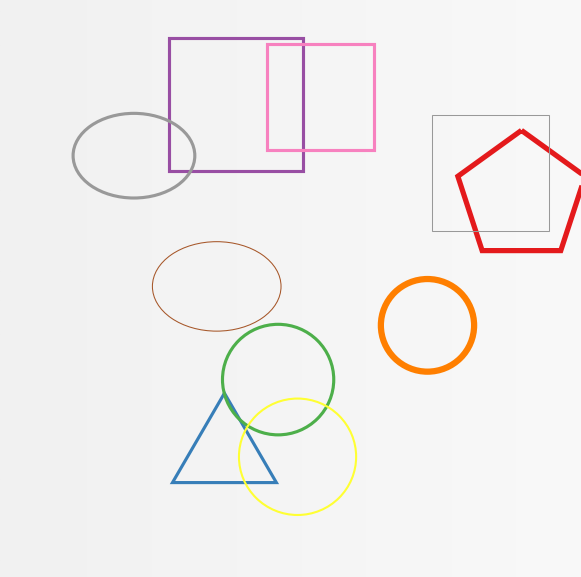[{"shape": "pentagon", "thickness": 2.5, "radius": 0.58, "center": [0.897, 0.658]}, {"shape": "triangle", "thickness": 1.5, "radius": 0.52, "center": [0.386, 0.215]}, {"shape": "circle", "thickness": 1.5, "radius": 0.48, "center": [0.478, 0.342]}, {"shape": "square", "thickness": 1.5, "radius": 0.58, "center": [0.407, 0.819]}, {"shape": "circle", "thickness": 3, "radius": 0.4, "center": [0.735, 0.436]}, {"shape": "circle", "thickness": 1, "radius": 0.5, "center": [0.512, 0.208]}, {"shape": "oval", "thickness": 0.5, "radius": 0.55, "center": [0.373, 0.503]}, {"shape": "square", "thickness": 1.5, "radius": 0.46, "center": [0.551, 0.831]}, {"shape": "square", "thickness": 0.5, "radius": 0.51, "center": [0.844, 0.7]}, {"shape": "oval", "thickness": 1.5, "radius": 0.52, "center": [0.23, 0.73]}]